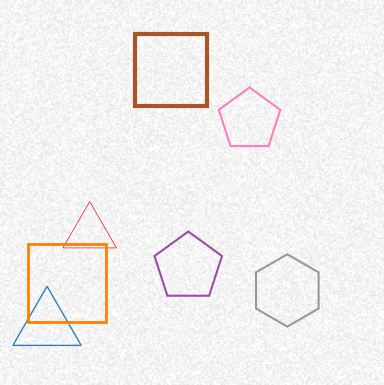[{"shape": "triangle", "thickness": 0.5, "radius": 0.4, "center": [0.233, 0.396]}, {"shape": "triangle", "thickness": 1, "radius": 0.51, "center": [0.122, 0.154]}, {"shape": "pentagon", "thickness": 1.5, "radius": 0.46, "center": [0.489, 0.306]}, {"shape": "square", "thickness": 2, "radius": 0.51, "center": [0.175, 0.266]}, {"shape": "square", "thickness": 3, "radius": 0.47, "center": [0.445, 0.818]}, {"shape": "pentagon", "thickness": 1.5, "radius": 0.42, "center": [0.648, 0.689]}, {"shape": "hexagon", "thickness": 1.5, "radius": 0.47, "center": [0.746, 0.246]}]